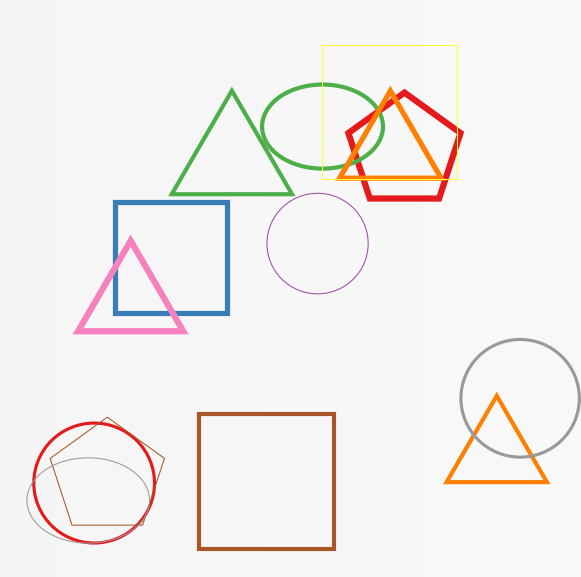[{"shape": "pentagon", "thickness": 3, "radius": 0.51, "center": [0.696, 0.737]}, {"shape": "circle", "thickness": 1.5, "radius": 0.52, "center": [0.162, 0.163]}, {"shape": "square", "thickness": 2.5, "radius": 0.48, "center": [0.294, 0.554]}, {"shape": "oval", "thickness": 2, "radius": 0.52, "center": [0.555, 0.78]}, {"shape": "triangle", "thickness": 2, "radius": 0.6, "center": [0.399, 0.723]}, {"shape": "circle", "thickness": 0.5, "radius": 0.44, "center": [0.546, 0.577]}, {"shape": "triangle", "thickness": 2, "radius": 0.5, "center": [0.855, 0.214]}, {"shape": "triangle", "thickness": 2.5, "radius": 0.5, "center": [0.672, 0.741]}, {"shape": "square", "thickness": 0.5, "radius": 0.58, "center": [0.67, 0.805]}, {"shape": "square", "thickness": 2, "radius": 0.58, "center": [0.458, 0.165]}, {"shape": "pentagon", "thickness": 0.5, "radius": 0.52, "center": [0.185, 0.173]}, {"shape": "triangle", "thickness": 3, "radius": 0.52, "center": [0.225, 0.478]}, {"shape": "oval", "thickness": 0.5, "radius": 0.53, "center": [0.152, 0.133]}, {"shape": "circle", "thickness": 1.5, "radius": 0.51, "center": [0.895, 0.309]}]